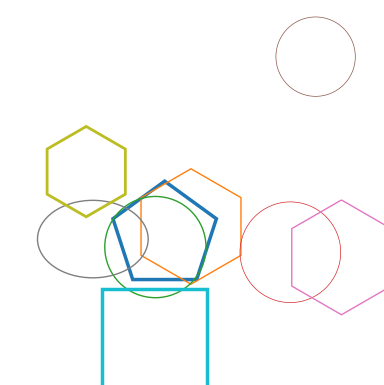[{"shape": "pentagon", "thickness": 2.5, "radius": 0.71, "center": [0.428, 0.388]}, {"shape": "hexagon", "thickness": 1, "radius": 0.75, "center": [0.496, 0.412]}, {"shape": "circle", "thickness": 1, "radius": 0.66, "center": [0.404, 0.358]}, {"shape": "circle", "thickness": 0.5, "radius": 0.65, "center": [0.754, 0.345]}, {"shape": "circle", "thickness": 0.5, "radius": 0.52, "center": [0.82, 0.853]}, {"shape": "hexagon", "thickness": 1, "radius": 0.75, "center": [0.887, 0.332]}, {"shape": "oval", "thickness": 1, "radius": 0.72, "center": [0.241, 0.379]}, {"shape": "hexagon", "thickness": 2, "radius": 0.59, "center": [0.224, 0.554]}, {"shape": "square", "thickness": 2.5, "radius": 0.68, "center": [0.402, 0.114]}]